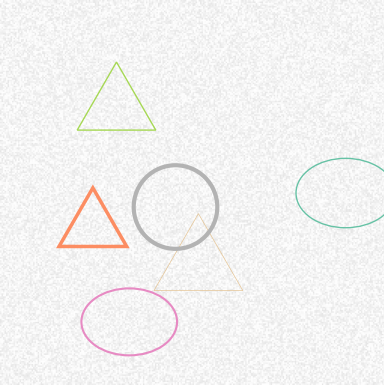[{"shape": "oval", "thickness": 1, "radius": 0.64, "center": [0.898, 0.499]}, {"shape": "triangle", "thickness": 2.5, "radius": 0.51, "center": [0.241, 0.411]}, {"shape": "oval", "thickness": 1.5, "radius": 0.62, "center": [0.336, 0.164]}, {"shape": "triangle", "thickness": 1, "radius": 0.59, "center": [0.303, 0.721]}, {"shape": "triangle", "thickness": 0.5, "radius": 0.67, "center": [0.515, 0.312]}, {"shape": "circle", "thickness": 3, "radius": 0.54, "center": [0.456, 0.462]}]